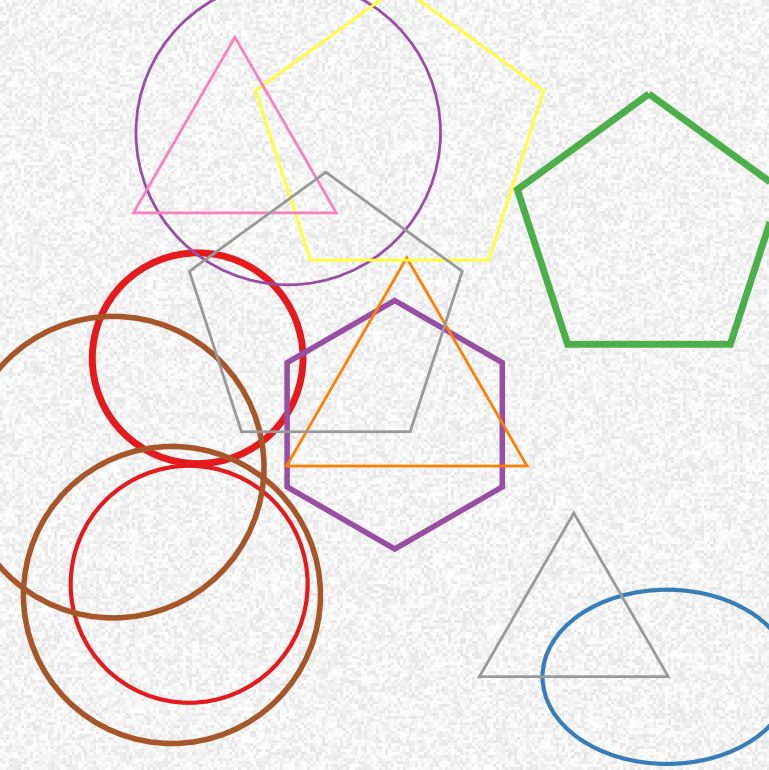[{"shape": "circle", "thickness": 2.5, "radius": 0.68, "center": [0.257, 0.535]}, {"shape": "circle", "thickness": 1.5, "radius": 0.77, "center": [0.246, 0.241]}, {"shape": "oval", "thickness": 1.5, "radius": 0.81, "center": [0.866, 0.121]}, {"shape": "pentagon", "thickness": 2.5, "radius": 0.9, "center": [0.843, 0.698]}, {"shape": "circle", "thickness": 1, "radius": 0.99, "center": [0.374, 0.828]}, {"shape": "hexagon", "thickness": 2, "radius": 0.81, "center": [0.513, 0.448]}, {"shape": "triangle", "thickness": 1, "radius": 0.9, "center": [0.528, 0.485]}, {"shape": "pentagon", "thickness": 1, "radius": 0.98, "center": [0.519, 0.821]}, {"shape": "circle", "thickness": 2, "radius": 0.96, "center": [0.223, 0.227]}, {"shape": "circle", "thickness": 2, "radius": 0.98, "center": [0.147, 0.393]}, {"shape": "triangle", "thickness": 1, "radius": 0.76, "center": [0.305, 0.8]}, {"shape": "pentagon", "thickness": 1, "radius": 0.93, "center": [0.423, 0.59]}, {"shape": "triangle", "thickness": 1, "radius": 0.71, "center": [0.745, 0.192]}]